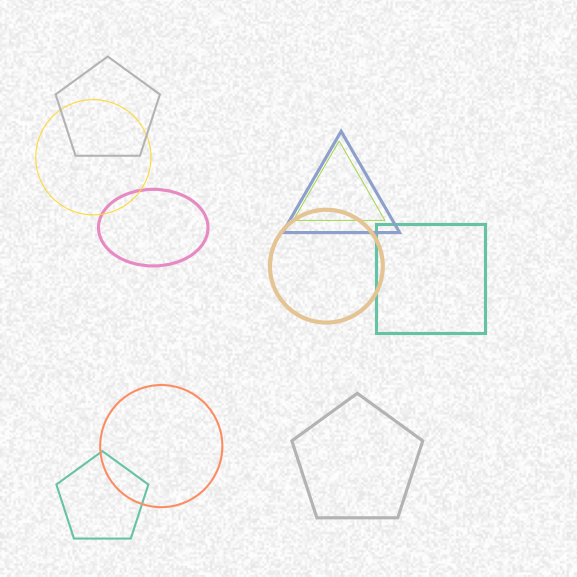[{"shape": "square", "thickness": 1.5, "radius": 0.47, "center": [0.745, 0.517]}, {"shape": "pentagon", "thickness": 1, "radius": 0.42, "center": [0.177, 0.134]}, {"shape": "circle", "thickness": 1, "radius": 0.53, "center": [0.279, 0.227]}, {"shape": "triangle", "thickness": 1.5, "radius": 0.58, "center": [0.591, 0.655]}, {"shape": "oval", "thickness": 1.5, "radius": 0.47, "center": [0.265, 0.605]}, {"shape": "triangle", "thickness": 0.5, "radius": 0.46, "center": [0.587, 0.663]}, {"shape": "circle", "thickness": 0.5, "radius": 0.5, "center": [0.162, 0.727]}, {"shape": "circle", "thickness": 2, "radius": 0.49, "center": [0.565, 0.538]}, {"shape": "pentagon", "thickness": 1, "radius": 0.47, "center": [0.187, 0.806]}, {"shape": "pentagon", "thickness": 1.5, "radius": 0.6, "center": [0.619, 0.199]}]